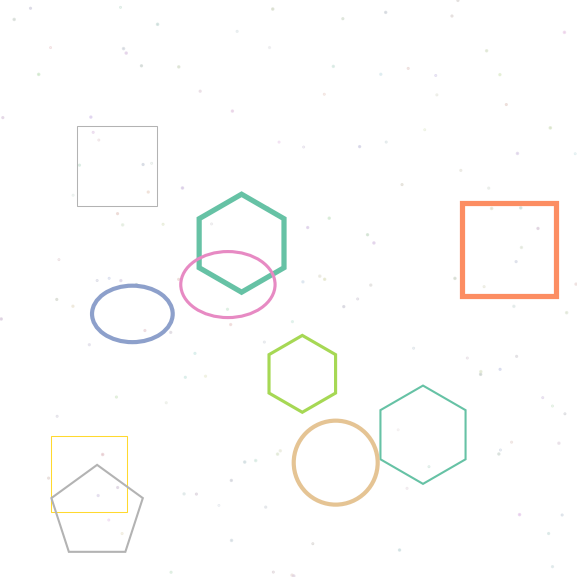[{"shape": "hexagon", "thickness": 2.5, "radius": 0.42, "center": [0.418, 0.578]}, {"shape": "hexagon", "thickness": 1, "radius": 0.43, "center": [0.732, 0.246]}, {"shape": "square", "thickness": 2.5, "radius": 0.4, "center": [0.882, 0.567]}, {"shape": "oval", "thickness": 2, "radius": 0.35, "center": [0.229, 0.456]}, {"shape": "oval", "thickness": 1.5, "radius": 0.41, "center": [0.395, 0.506]}, {"shape": "hexagon", "thickness": 1.5, "radius": 0.33, "center": [0.523, 0.352]}, {"shape": "square", "thickness": 0.5, "radius": 0.33, "center": [0.155, 0.178]}, {"shape": "circle", "thickness": 2, "radius": 0.36, "center": [0.581, 0.198]}, {"shape": "pentagon", "thickness": 1, "radius": 0.42, "center": [0.168, 0.111]}, {"shape": "square", "thickness": 0.5, "radius": 0.35, "center": [0.203, 0.712]}]